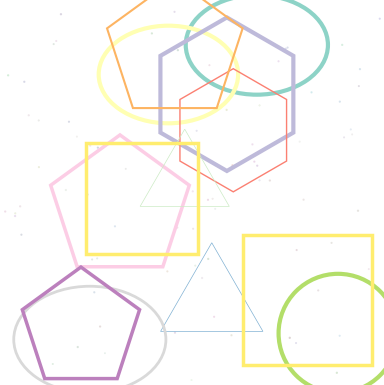[{"shape": "oval", "thickness": 3, "radius": 0.92, "center": [0.667, 0.883]}, {"shape": "oval", "thickness": 3, "radius": 0.91, "center": [0.437, 0.807]}, {"shape": "hexagon", "thickness": 3, "radius": 1.0, "center": [0.589, 0.755]}, {"shape": "hexagon", "thickness": 1, "radius": 0.8, "center": [0.606, 0.662]}, {"shape": "triangle", "thickness": 0.5, "radius": 0.77, "center": [0.55, 0.216]}, {"shape": "pentagon", "thickness": 1.5, "radius": 0.93, "center": [0.454, 0.869]}, {"shape": "circle", "thickness": 3, "radius": 0.77, "center": [0.878, 0.134]}, {"shape": "pentagon", "thickness": 2.5, "radius": 0.95, "center": [0.312, 0.46]}, {"shape": "oval", "thickness": 2, "radius": 0.99, "center": [0.233, 0.118]}, {"shape": "pentagon", "thickness": 2.5, "radius": 0.8, "center": [0.21, 0.146]}, {"shape": "triangle", "thickness": 0.5, "radius": 0.67, "center": [0.48, 0.531]}, {"shape": "square", "thickness": 2.5, "radius": 0.73, "center": [0.369, 0.484]}, {"shape": "square", "thickness": 2.5, "radius": 0.84, "center": [0.799, 0.221]}]